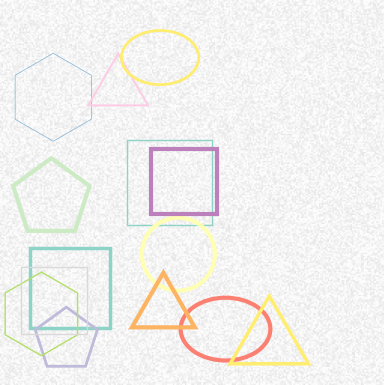[{"shape": "square", "thickness": 1, "radius": 0.56, "center": [0.441, 0.526]}, {"shape": "square", "thickness": 2.5, "radius": 0.52, "center": [0.182, 0.252]}, {"shape": "circle", "thickness": 3, "radius": 0.47, "center": [0.463, 0.34]}, {"shape": "pentagon", "thickness": 2, "radius": 0.42, "center": [0.172, 0.117]}, {"shape": "oval", "thickness": 3, "radius": 0.58, "center": [0.586, 0.145]}, {"shape": "hexagon", "thickness": 0.5, "radius": 0.57, "center": [0.138, 0.747]}, {"shape": "triangle", "thickness": 3, "radius": 0.47, "center": [0.424, 0.197]}, {"shape": "hexagon", "thickness": 1, "radius": 0.54, "center": [0.108, 0.185]}, {"shape": "triangle", "thickness": 1.5, "radius": 0.45, "center": [0.307, 0.771]}, {"shape": "square", "thickness": 1, "radius": 0.43, "center": [0.14, 0.219]}, {"shape": "square", "thickness": 3, "radius": 0.43, "center": [0.478, 0.529]}, {"shape": "pentagon", "thickness": 3, "radius": 0.52, "center": [0.133, 0.485]}, {"shape": "triangle", "thickness": 2.5, "radius": 0.59, "center": [0.7, 0.114]}, {"shape": "oval", "thickness": 2, "radius": 0.5, "center": [0.416, 0.85]}]